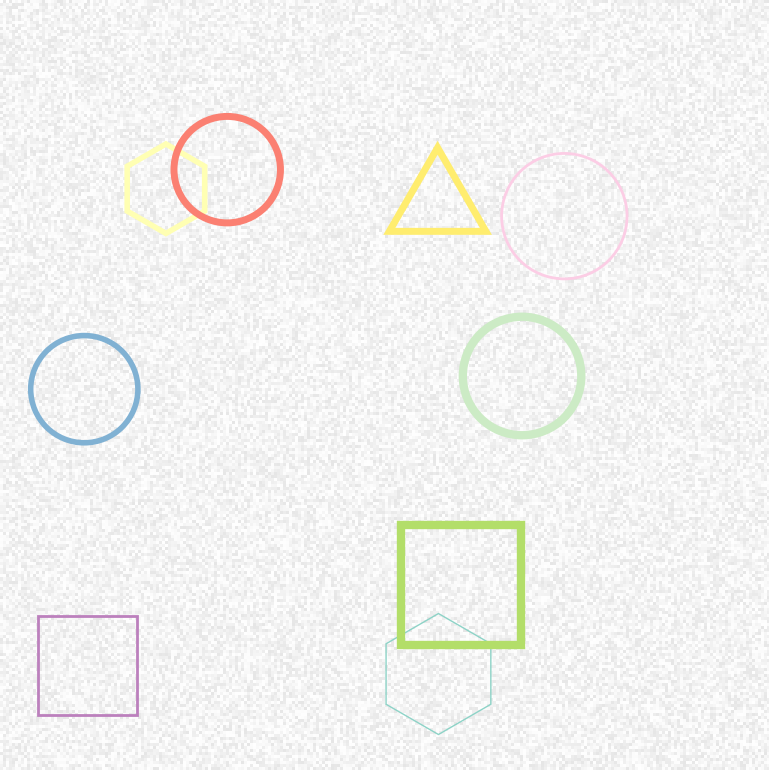[{"shape": "hexagon", "thickness": 0.5, "radius": 0.39, "center": [0.569, 0.125]}, {"shape": "hexagon", "thickness": 2, "radius": 0.29, "center": [0.216, 0.755]}, {"shape": "circle", "thickness": 2.5, "radius": 0.35, "center": [0.295, 0.78]}, {"shape": "circle", "thickness": 2, "radius": 0.35, "center": [0.109, 0.495]}, {"shape": "square", "thickness": 3, "radius": 0.39, "center": [0.598, 0.24]}, {"shape": "circle", "thickness": 1, "radius": 0.41, "center": [0.733, 0.719]}, {"shape": "square", "thickness": 1, "radius": 0.32, "center": [0.113, 0.135]}, {"shape": "circle", "thickness": 3, "radius": 0.38, "center": [0.678, 0.512]}, {"shape": "triangle", "thickness": 2.5, "radius": 0.36, "center": [0.568, 0.736]}]